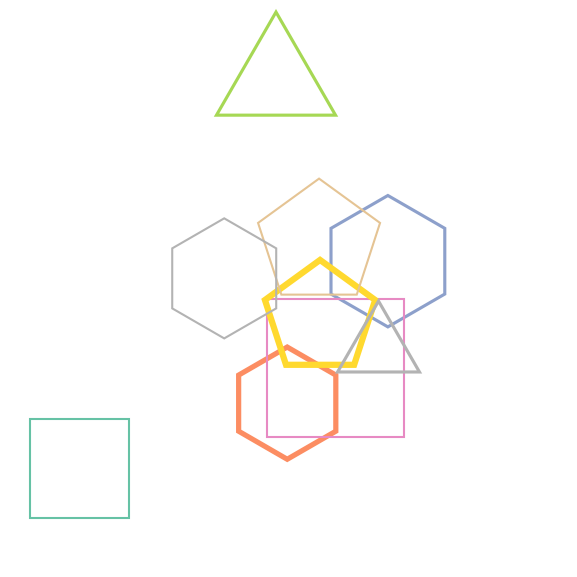[{"shape": "square", "thickness": 1, "radius": 0.43, "center": [0.138, 0.188]}, {"shape": "hexagon", "thickness": 2.5, "radius": 0.49, "center": [0.497, 0.301]}, {"shape": "hexagon", "thickness": 1.5, "radius": 0.57, "center": [0.672, 0.547]}, {"shape": "square", "thickness": 1, "radius": 0.59, "center": [0.58, 0.362]}, {"shape": "triangle", "thickness": 1.5, "radius": 0.6, "center": [0.478, 0.859]}, {"shape": "pentagon", "thickness": 3, "radius": 0.5, "center": [0.554, 0.449]}, {"shape": "pentagon", "thickness": 1, "radius": 0.56, "center": [0.552, 0.579]}, {"shape": "hexagon", "thickness": 1, "radius": 0.52, "center": [0.388, 0.517]}, {"shape": "triangle", "thickness": 1.5, "radius": 0.41, "center": [0.655, 0.396]}]